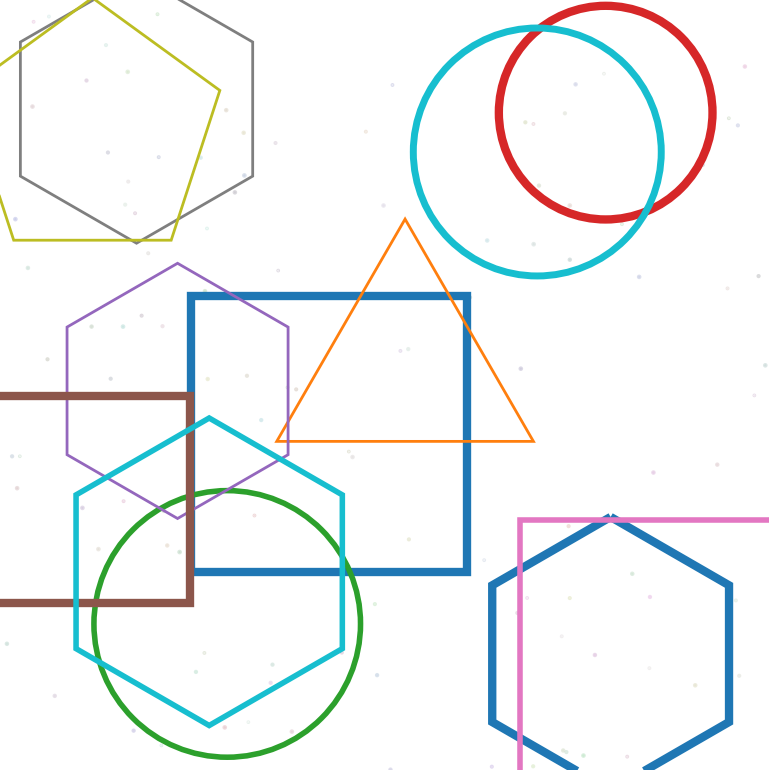[{"shape": "square", "thickness": 3, "radius": 0.9, "center": [0.427, 0.436]}, {"shape": "hexagon", "thickness": 3, "radius": 0.89, "center": [0.793, 0.151]}, {"shape": "triangle", "thickness": 1, "radius": 0.96, "center": [0.526, 0.523]}, {"shape": "circle", "thickness": 2, "radius": 0.87, "center": [0.295, 0.19]}, {"shape": "circle", "thickness": 3, "radius": 0.69, "center": [0.787, 0.854]}, {"shape": "hexagon", "thickness": 1, "radius": 0.83, "center": [0.231, 0.492]}, {"shape": "square", "thickness": 3, "radius": 0.67, "center": [0.113, 0.352]}, {"shape": "square", "thickness": 2, "radius": 0.91, "center": [0.857, 0.143]}, {"shape": "hexagon", "thickness": 1, "radius": 0.87, "center": [0.177, 0.858]}, {"shape": "pentagon", "thickness": 1, "radius": 0.87, "center": [0.12, 0.829]}, {"shape": "hexagon", "thickness": 2, "radius": 1.0, "center": [0.272, 0.257]}, {"shape": "circle", "thickness": 2.5, "radius": 0.81, "center": [0.698, 0.803]}]